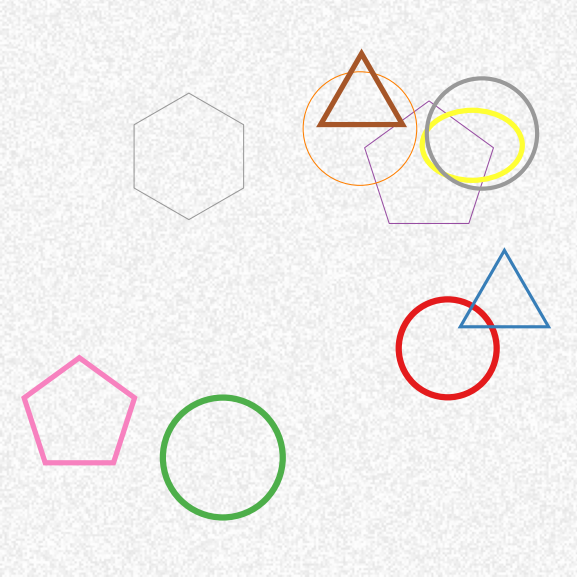[{"shape": "circle", "thickness": 3, "radius": 0.42, "center": [0.775, 0.396]}, {"shape": "triangle", "thickness": 1.5, "radius": 0.44, "center": [0.873, 0.477]}, {"shape": "circle", "thickness": 3, "radius": 0.52, "center": [0.386, 0.207]}, {"shape": "pentagon", "thickness": 0.5, "radius": 0.59, "center": [0.743, 0.707]}, {"shape": "circle", "thickness": 0.5, "radius": 0.49, "center": [0.623, 0.777]}, {"shape": "oval", "thickness": 2.5, "radius": 0.43, "center": [0.818, 0.748]}, {"shape": "triangle", "thickness": 2.5, "radius": 0.41, "center": [0.626, 0.824]}, {"shape": "pentagon", "thickness": 2.5, "radius": 0.5, "center": [0.137, 0.279]}, {"shape": "hexagon", "thickness": 0.5, "radius": 0.55, "center": [0.327, 0.728]}, {"shape": "circle", "thickness": 2, "radius": 0.48, "center": [0.835, 0.768]}]